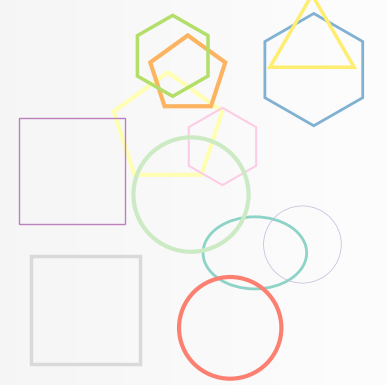[{"shape": "oval", "thickness": 2, "radius": 0.67, "center": [0.658, 0.343]}, {"shape": "pentagon", "thickness": 3, "radius": 0.74, "center": [0.433, 0.665]}, {"shape": "circle", "thickness": 0.5, "radius": 0.5, "center": [0.781, 0.365]}, {"shape": "circle", "thickness": 3, "radius": 0.66, "center": [0.594, 0.148]}, {"shape": "hexagon", "thickness": 2, "radius": 0.73, "center": [0.81, 0.819]}, {"shape": "pentagon", "thickness": 3, "radius": 0.51, "center": [0.485, 0.806]}, {"shape": "hexagon", "thickness": 2.5, "radius": 0.53, "center": [0.446, 0.855]}, {"shape": "hexagon", "thickness": 1.5, "radius": 0.5, "center": [0.574, 0.62]}, {"shape": "square", "thickness": 2.5, "radius": 0.7, "center": [0.22, 0.195]}, {"shape": "square", "thickness": 1, "radius": 0.69, "center": [0.186, 0.557]}, {"shape": "circle", "thickness": 3, "radius": 0.74, "center": [0.493, 0.495]}, {"shape": "triangle", "thickness": 2.5, "radius": 0.63, "center": [0.805, 0.888]}]